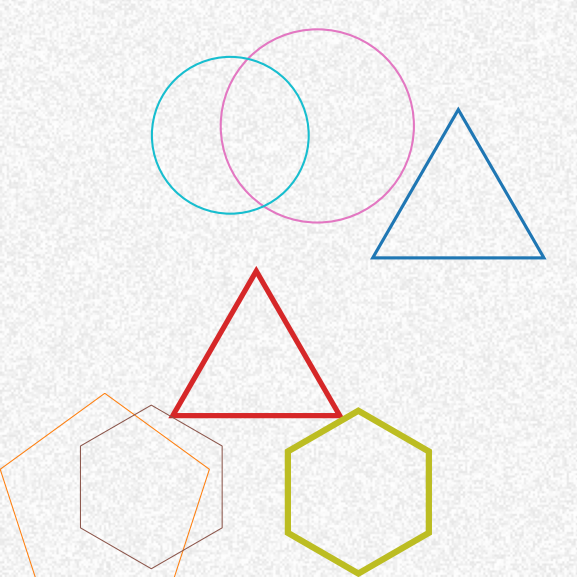[{"shape": "triangle", "thickness": 1.5, "radius": 0.86, "center": [0.794, 0.638]}, {"shape": "pentagon", "thickness": 0.5, "radius": 0.95, "center": [0.181, 0.128]}, {"shape": "triangle", "thickness": 2.5, "radius": 0.83, "center": [0.444, 0.363]}, {"shape": "hexagon", "thickness": 0.5, "radius": 0.71, "center": [0.262, 0.156]}, {"shape": "circle", "thickness": 1, "radius": 0.84, "center": [0.549, 0.781]}, {"shape": "hexagon", "thickness": 3, "radius": 0.7, "center": [0.621, 0.147]}, {"shape": "circle", "thickness": 1, "radius": 0.68, "center": [0.399, 0.765]}]